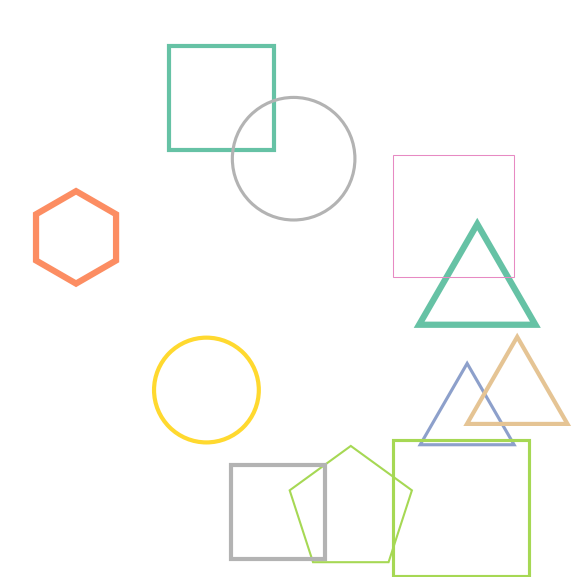[{"shape": "triangle", "thickness": 3, "radius": 0.58, "center": [0.826, 0.495]}, {"shape": "square", "thickness": 2, "radius": 0.45, "center": [0.384, 0.83]}, {"shape": "hexagon", "thickness": 3, "radius": 0.4, "center": [0.132, 0.588]}, {"shape": "triangle", "thickness": 1.5, "radius": 0.47, "center": [0.809, 0.276]}, {"shape": "square", "thickness": 0.5, "radius": 0.53, "center": [0.785, 0.625]}, {"shape": "pentagon", "thickness": 1, "radius": 0.56, "center": [0.607, 0.116]}, {"shape": "square", "thickness": 1.5, "radius": 0.59, "center": [0.799, 0.119]}, {"shape": "circle", "thickness": 2, "radius": 0.45, "center": [0.357, 0.324]}, {"shape": "triangle", "thickness": 2, "radius": 0.5, "center": [0.896, 0.315]}, {"shape": "circle", "thickness": 1.5, "radius": 0.53, "center": [0.508, 0.724]}, {"shape": "square", "thickness": 2, "radius": 0.41, "center": [0.482, 0.113]}]